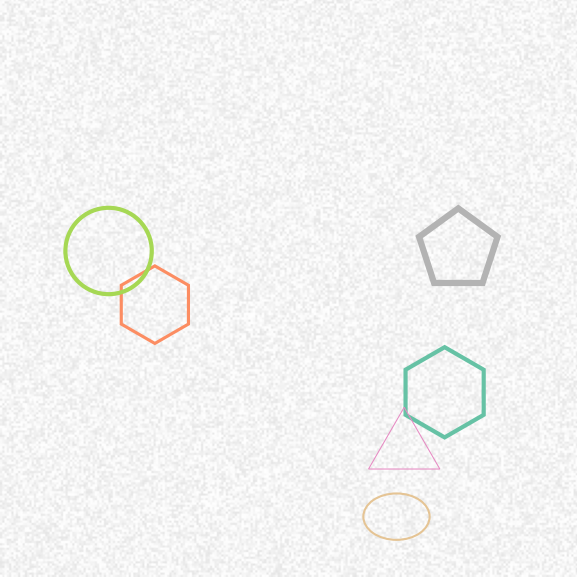[{"shape": "hexagon", "thickness": 2, "radius": 0.39, "center": [0.77, 0.32]}, {"shape": "hexagon", "thickness": 1.5, "radius": 0.34, "center": [0.268, 0.472]}, {"shape": "triangle", "thickness": 0.5, "radius": 0.36, "center": [0.7, 0.223]}, {"shape": "circle", "thickness": 2, "radius": 0.37, "center": [0.188, 0.565]}, {"shape": "oval", "thickness": 1, "radius": 0.29, "center": [0.687, 0.105]}, {"shape": "pentagon", "thickness": 3, "radius": 0.36, "center": [0.794, 0.567]}]